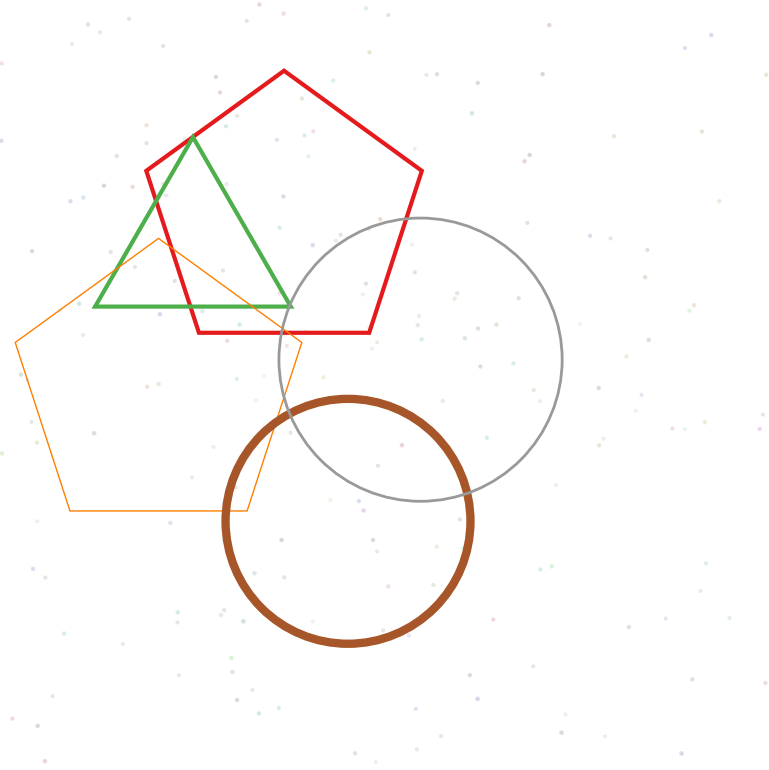[{"shape": "pentagon", "thickness": 1.5, "radius": 0.94, "center": [0.369, 0.72]}, {"shape": "triangle", "thickness": 1.5, "radius": 0.73, "center": [0.251, 0.675]}, {"shape": "pentagon", "thickness": 0.5, "radius": 0.98, "center": [0.206, 0.495]}, {"shape": "circle", "thickness": 3, "radius": 0.8, "center": [0.452, 0.323]}, {"shape": "circle", "thickness": 1, "radius": 0.92, "center": [0.546, 0.533]}]